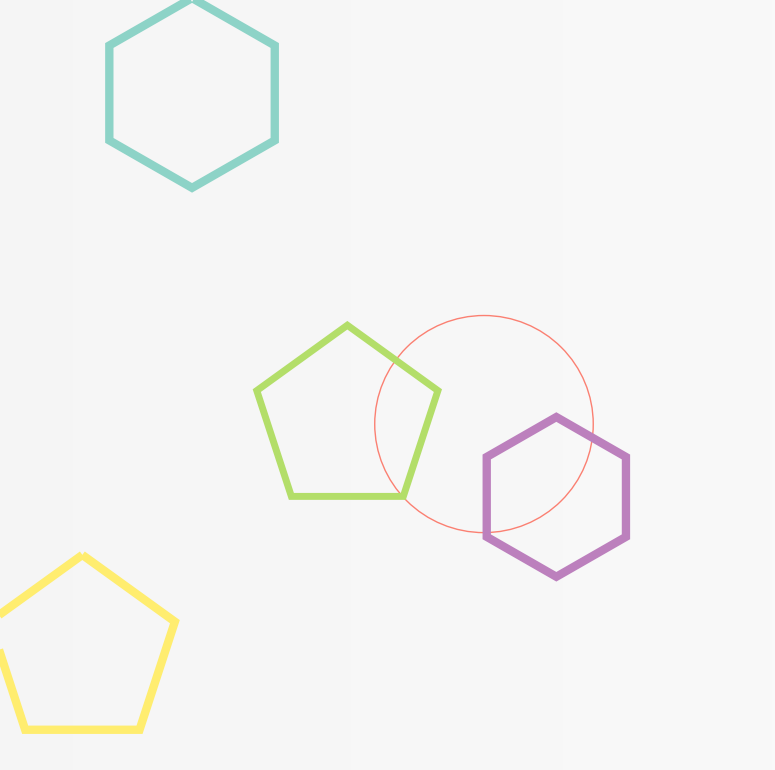[{"shape": "hexagon", "thickness": 3, "radius": 0.62, "center": [0.248, 0.879]}, {"shape": "circle", "thickness": 0.5, "radius": 0.7, "center": [0.625, 0.449]}, {"shape": "pentagon", "thickness": 2.5, "radius": 0.61, "center": [0.448, 0.455]}, {"shape": "hexagon", "thickness": 3, "radius": 0.52, "center": [0.718, 0.355]}, {"shape": "pentagon", "thickness": 3, "radius": 0.63, "center": [0.106, 0.154]}]